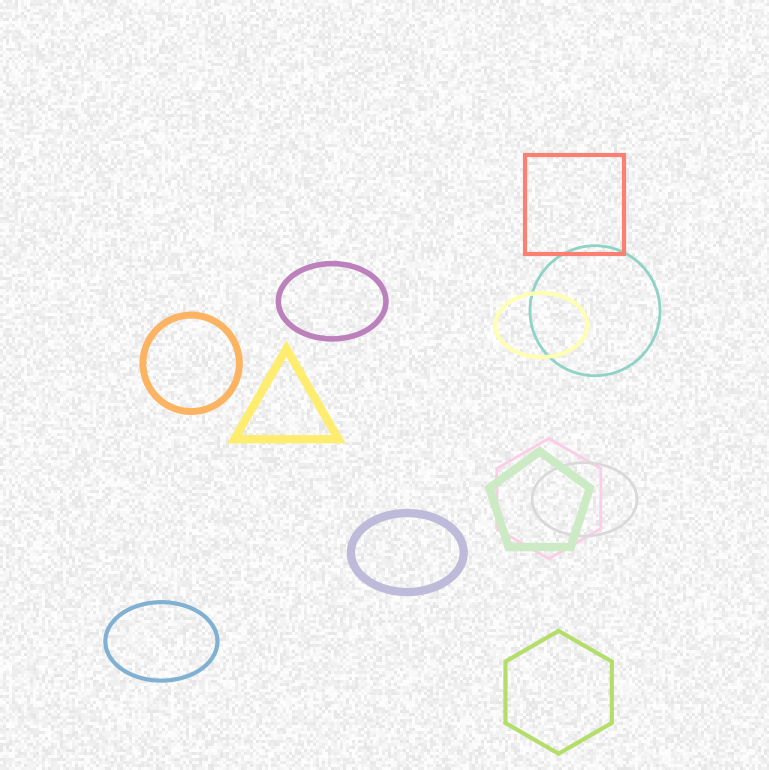[{"shape": "circle", "thickness": 1, "radius": 0.42, "center": [0.773, 0.596]}, {"shape": "oval", "thickness": 1.5, "radius": 0.3, "center": [0.703, 0.578]}, {"shape": "oval", "thickness": 3, "radius": 0.37, "center": [0.529, 0.282]}, {"shape": "square", "thickness": 1.5, "radius": 0.32, "center": [0.746, 0.735]}, {"shape": "oval", "thickness": 1.5, "radius": 0.36, "center": [0.21, 0.167]}, {"shape": "circle", "thickness": 2.5, "radius": 0.31, "center": [0.248, 0.528]}, {"shape": "hexagon", "thickness": 1.5, "radius": 0.4, "center": [0.725, 0.101]}, {"shape": "hexagon", "thickness": 1, "radius": 0.39, "center": [0.713, 0.352]}, {"shape": "oval", "thickness": 1, "radius": 0.34, "center": [0.759, 0.351]}, {"shape": "oval", "thickness": 2, "radius": 0.35, "center": [0.431, 0.609]}, {"shape": "pentagon", "thickness": 3, "radius": 0.34, "center": [0.701, 0.345]}, {"shape": "triangle", "thickness": 3, "radius": 0.39, "center": [0.372, 0.469]}]